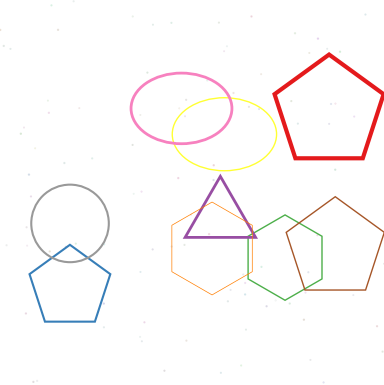[{"shape": "pentagon", "thickness": 3, "radius": 0.74, "center": [0.855, 0.709]}, {"shape": "pentagon", "thickness": 1.5, "radius": 0.55, "center": [0.182, 0.254]}, {"shape": "hexagon", "thickness": 1, "radius": 0.55, "center": [0.74, 0.331]}, {"shape": "triangle", "thickness": 2, "radius": 0.53, "center": [0.572, 0.436]}, {"shape": "hexagon", "thickness": 0.5, "radius": 0.6, "center": [0.551, 0.355]}, {"shape": "oval", "thickness": 1, "radius": 0.68, "center": [0.583, 0.651]}, {"shape": "pentagon", "thickness": 1, "radius": 0.67, "center": [0.871, 0.355]}, {"shape": "oval", "thickness": 2, "radius": 0.66, "center": [0.471, 0.718]}, {"shape": "circle", "thickness": 1.5, "radius": 0.5, "center": [0.182, 0.42]}]